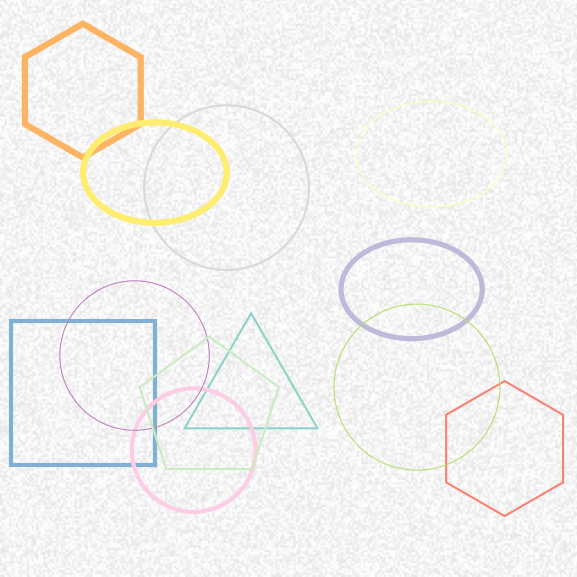[{"shape": "triangle", "thickness": 1, "radius": 0.66, "center": [0.435, 0.324]}, {"shape": "oval", "thickness": 0.5, "radius": 0.65, "center": [0.747, 0.732]}, {"shape": "oval", "thickness": 2.5, "radius": 0.61, "center": [0.713, 0.498]}, {"shape": "hexagon", "thickness": 1, "radius": 0.58, "center": [0.874, 0.222]}, {"shape": "square", "thickness": 2, "radius": 0.62, "center": [0.143, 0.319]}, {"shape": "hexagon", "thickness": 3, "radius": 0.58, "center": [0.143, 0.842]}, {"shape": "circle", "thickness": 0.5, "radius": 0.72, "center": [0.722, 0.329]}, {"shape": "circle", "thickness": 2, "radius": 0.54, "center": [0.335, 0.22]}, {"shape": "circle", "thickness": 1, "radius": 0.71, "center": [0.392, 0.674]}, {"shape": "circle", "thickness": 0.5, "radius": 0.65, "center": [0.233, 0.383]}, {"shape": "pentagon", "thickness": 1, "radius": 0.63, "center": [0.362, 0.29]}, {"shape": "oval", "thickness": 3, "radius": 0.62, "center": [0.268, 0.7]}]